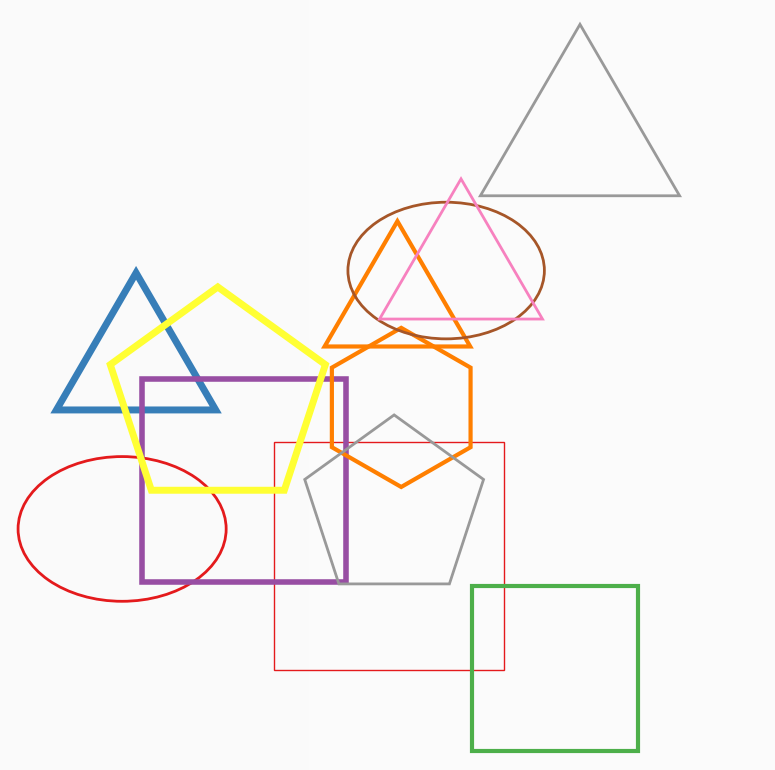[{"shape": "oval", "thickness": 1, "radius": 0.67, "center": [0.158, 0.313]}, {"shape": "square", "thickness": 0.5, "radius": 0.74, "center": [0.502, 0.278]}, {"shape": "triangle", "thickness": 2.5, "radius": 0.59, "center": [0.176, 0.527]}, {"shape": "square", "thickness": 1.5, "radius": 0.54, "center": [0.716, 0.132]}, {"shape": "square", "thickness": 2, "radius": 0.66, "center": [0.315, 0.376]}, {"shape": "hexagon", "thickness": 1.5, "radius": 0.52, "center": [0.518, 0.471]}, {"shape": "triangle", "thickness": 1.5, "radius": 0.54, "center": [0.513, 0.604]}, {"shape": "pentagon", "thickness": 2.5, "radius": 0.73, "center": [0.281, 0.481]}, {"shape": "oval", "thickness": 1, "radius": 0.63, "center": [0.576, 0.649]}, {"shape": "triangle", "thickness": 1, "radius": 0.61, "center": [0.595, 0.646]}, {"shape": "pentagon", "thickness": 1, "radius": 0.61, "center": [0.509, 0.34]}, {"shape": "triangle", "thickness": 1, "radius": 0.74, "center": [0.748, 0.82]}]